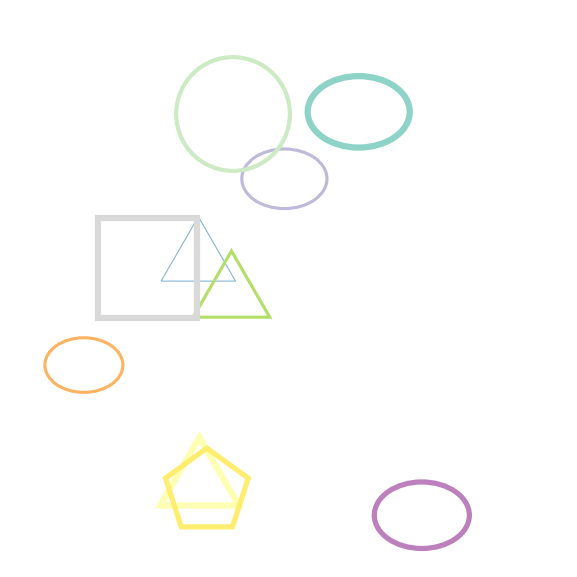[{"shape": "oval", "thickness": 3, "radius": 0.44, "center": [0.621, 0.805]}, {"shape": "triangle", "thickness": 3, "radius": 0.39, "center": [0.345, 0.163]}, {"shape": "oval", "thickness": 1.5, "radius": 0.37, "center": [0.492, 0.69]}, {"shape": "triangle", "thickness": 0.5, "radius": 0.37, "center": [0.343, 0.55]}, {"shape": "oval", "thickness": 1.5, "radius": 0.34, "center": [0.145, 0.367]}, {"shape": "triangle", "thickness": 1.5, "radius": 0.38, "center": [0.401, 0.488]}, {"shape": "square", "thickness": 3, "radius": 0.43, "center": [0.256, 0.535]}, {"shape": "oval", "thickness": 2.5, "radius": 0.41, "center": [0.73, 0.107]}, {"shape": "circle", "thickness": 2, "radius": 0.49, "center": [0.404, 0.802]}, {"shape": "pentagon", "thickness": 2.5, "radius": 0.38, "center": [0.358, 0.148]}]